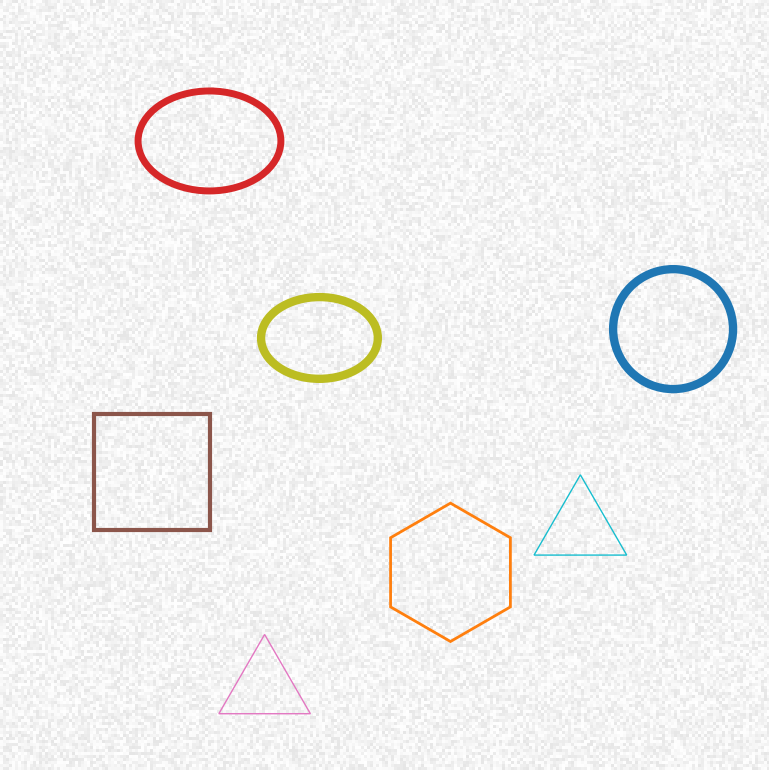[{"shape": "circle", "thickness": 3, "radius": 0.39, "center": [0.874, 0.573]}, {"shape": "hexagon", "thickness": 1, "radius": 0.45, "center": [0.585, 0.257]}, {"shape": "oval", "thickness": 2.5, "radius": 0.46, "center": [0.272, 0.817]}, {"shape": "square", "thickness": 1.5, "radius": 0.38, "center": [0.197, 0.387]}, {"shape": "triangle", "thickness": 0.5, "radius": 0.34, "center": [0.344, 0.107]}, {"shape": "oval", "thickness": 3, "radius": 0.38, "center": [0.415, 0.561]}, {"shape": "triangle", "thickness": 0.5, "radius": 0.35, "center": [0.754, 0.314]}]